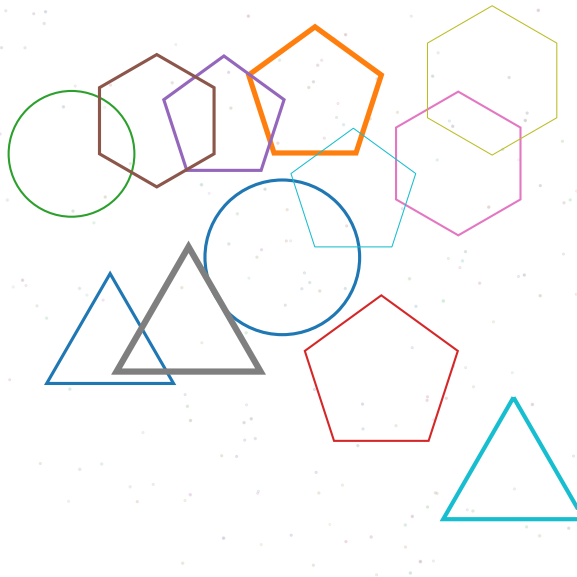[{"shape": "circle", "thickness": 1.5, "radius": 0.67, "center": [0.489, 0.554]}, {"shape": "triangle", "thickness": 1.5, "radius": 0.63, "center": [0.191, 0.399]}, {"shape": "pentagon", "thickness": 2.5, "radius": 0.6, "center": [0.545, 0.832]}, {"shape": "circle", "thickness": 1, "radius": 0.54, "center": [0.124, 0.733]}, {"shape": "pentagon", "thickness": 1, "radius": 0.7, "center": [0.66, 0.348]}, {"shape": "pentagon", "thickness": 1.5, "radius": 0.55, "center": [0.388, 0.793]}, {"shape": "hexagon", "thickness": 1.5, "radius": 0.57, "center": [0.271, 0.79]}, {"shape": "hexagon", "thickness": 1, "radius": 0.62, "center": [0.794, 0.716]}, {"shape": "triangle", "thickness": 3, "radius": 0.72, "center": [0.327, 0.428]}, {"shape": "hexagon", "thickness": 0.5, "radius": 0.65, "center": [0.852, 0.86]}, {"shape": "pentagon", "thickness": 0.5, "radius": 0.57, "center": [0.612, 0.664]}, {"shape": "triangle", "thickness": 2, "radius": 0.7, "center": [0.889, 0.17]}]